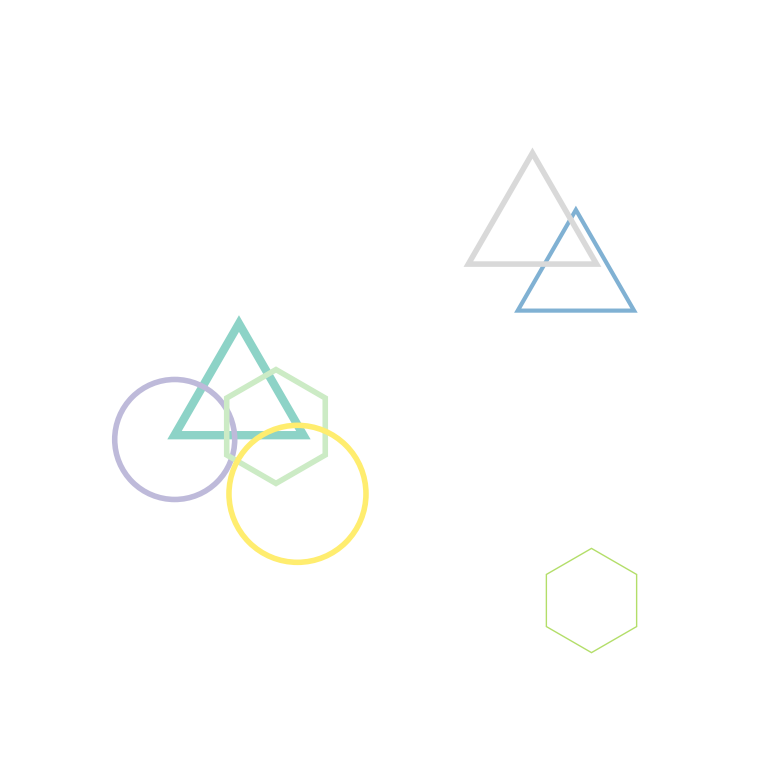[{"shape": "triangle", "thickness": 3, "radius": 0.48, "center": [0.31, 0.483]}, {"shape": "circle", "thickness": 2, "radius": 0.39, "center": [0.227, 0.429]}, {"shape": "triangle", "thickness": 1.5, "radius": 0.44, "center": [0.748, 0.64]}, {"shape": "hexagon", "thickness": 0.5, "radius": 0.34, "center": [0.768, 0.22]}, {"shape": "triangle", "thickness": 2, "radius": 0.48, "center": [0.692, 0.705]}, {"shape": "hexagon", "thickness": 2, "radius": 0.37, "center": [0.358, 0.446]}, {"shape": "circle", "thickness": 2, "radius": 0.44, "center": [0.386, 0.359]}]